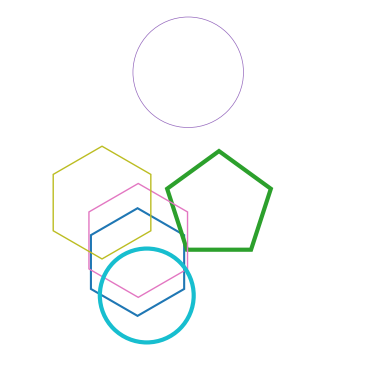[{"shape": "hexagon", "thickness": 1.5, "radius": 0.7, "center": [0.357, 0.319]}, {"shape": "pentagon", "thickness": 3, "radius": 0.71, "center": [0.569, 0.466]}, {"shape": "circle", "thickness": 0.5, "radius": 0.72, "center": [0.489, 0.812]}, {"shape": "hexagon", "thickness": 1, "radius": 0.74, "center": [0.359, 0.376]}, {"shape": "hexagon", "thickness": 1, "radius": 0.73, "center": [0.265, 0.474]}, {"shape": "circle", "thickness": 3, "radius": 0.61, "center": [0.381, 0.232]}]